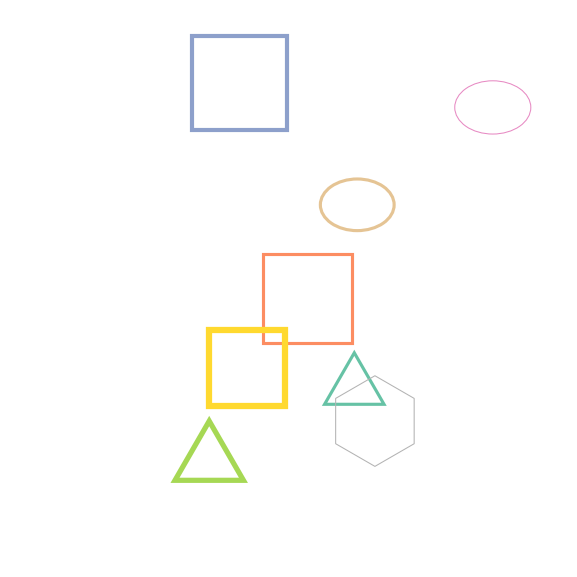[{"shape": "triangle", "thickness": 1.5, "radius": 0.3, "center": [0.613, 0.329]}, {"shape": "square", "thickness": 1.5, "radius": 0.39, "center": [0.533, 0.482]}, {"shape": "square", "thickness": 2, "radius": 0.41, "center": [0.415, 0.856]}, {"shape": "oval", "thickness": 0.5, "radius": 0.33, "center": [0.853, 0.813]}, {"shape": "triangle", "thickness": 2.5, "radius": 0.34, "center": [0.362, 0.202]}, {"shape": "square", "thickness": 3, "radius": 0.33, "center": [0.428, 0.362]}, {"shape": "oval", "thickness": 1.5, "radius": 0.32, "center": [0.619, 0.644]}, {"shape": "hexagon", "thickness": 0.5, "radius": 0.39, "center": [0.649, 0.27]}]